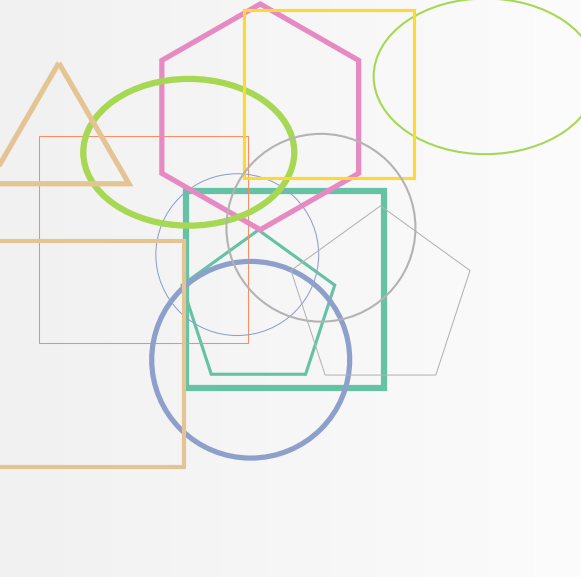[{"shape": "square", "thickness": 3, "radius": 0.85, "center": [0.491, 0.498]}, {"shape": "pentagon", "thickness": 1.5, "radius": 0.69, "center": [0.445, 0.463]}, {"shape": "square", "thickness": 0.5, "radius": 0.9, "center": [0.247, 0.584]}, {"shape": "circle", "thickness": 0.5, "radius": 0.7, "center": [0.408, 0.558]}, {"shape": "circle", "thickness": 2.5, "radius": 0.85, "center": [0.431, 0.376]}, {"shape": "hexagon", "thickness": 2.5, "radius": 0.98, "center": [0.448, 0.797]}, {"shape": "oval", "thickness": 1, "radius": 0.96, "center": [0.835, 0.867]}, {"shape": "oval", "thickness": 3, "radius": 0.91, "center": [0.325, 0.735]}, {"shape": "square", "thickness": 1.5, "radius": 0.73, "center": [0.565, 0.837]}, {"shape": "triangle", "thickness": 2.5, "radius": 0.7, "center": [0.101, 0.751]}, {"shape": "square", "thickness": 2, "radius": 0.98, "center": [0.121, 0.386]}, {"shape": "circle", "thickness": 1, "radius": 0.81, "center": [0.552, 0.605]}, {"shape": "pentagon", "thickness": 0.5, "radius": 0.81, "center": [0.655, 0.481]}]